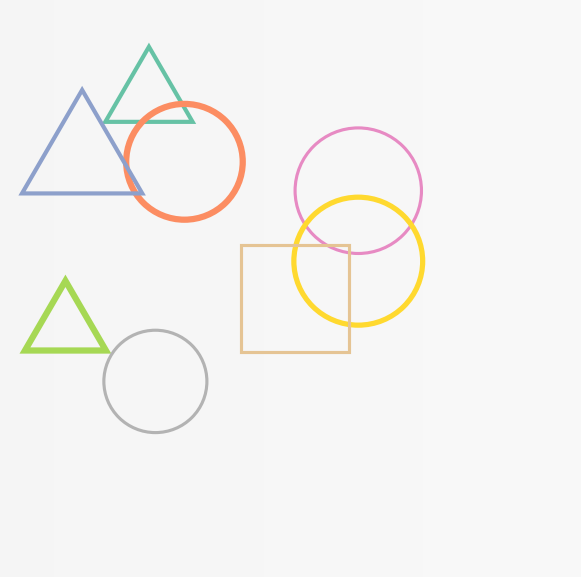[{"shape": "triangle", "thickness": 2, "radius": 0.43, "center": [0.256, 0.831]}, {"shape": "circle", "thickness": 3, "radius": 0.5, "center": [0.317, 0.719]}, {"shape": "triangle", "thickness": 2, "radius": 0.6, "center": [0.141, 0.724]}, {"shape": "circle", "thickness": 1.5, "radius": 0.54, "center": [0.616, 0.669]}, {"shape": "triangle", "thickness": 3, "radius": 0.4, "center": [0.113, 0.432]}, {"shape": "circle", "thickness": 2.5, "radius": 0.55, "center": [0.616, 0.547]}, {"shape": "square", "thickness": 1.5, "radius": 0.46, "center": [0.507, 0.482]}, {"shape": "circle", "thickness": 1.5, "radius": 0.44, "center": [0.267, 0.339]}]